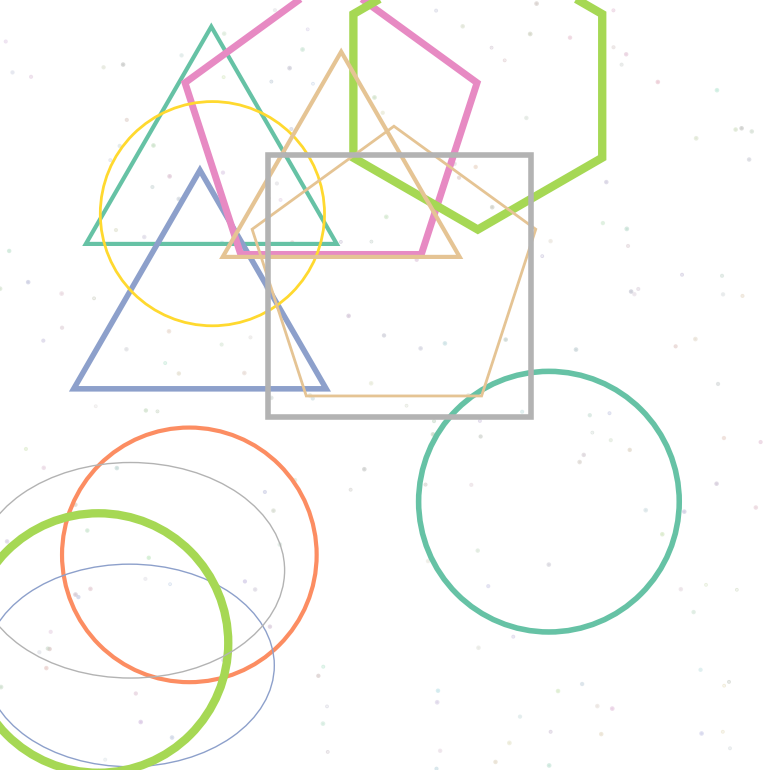[{"shape": "circle", "thickness": 2, "radius": 0.85, "center": [0.713, 0.348]}, {"shape": "triangle", "thickness": 1.5, "radius": 0.94, "center": [0.274, 0.777]}, {"shape": "circle", "thickness": 1.5, "radius": 0.83, "center": [0.246, 0.279]}, {"shape": "triangle", "thickness": 2, "radius": 0.95, "center": [0.26, 0.59]}, {"shape": "oval", "thickness": 0.5, "radius": 0.94, "center": [0.168, 0.136]}, {"shape": "pentagon", "thickness": 2.5, "radius": 1.0, "center": [0.43, 0.831]}, {"shape": "circle", "thickness": 3, "radius": 0.84, "center": [0.128, 0.165]}, {"shape": "hexagon", "thickness": 3, "radius": 0.93, "center": [0.621, 0.888]}, {"shape": "circle", "thickness": 1, "radius": 0.73, "center": [0.276, 0.722]}, {"shape": "triangle", "thickness": 1.5, "radius": 0.89, "center": [0.443, 0.755]}, {"shape": "pentagon", "thickness": 1, "radius": 0.97, "center": [0.512, 0.642]}, {"shape": "oval", "thickness": 0.5, "radius": 1.0, "center": [0.17, 0.259]}, {"shape": "square", "thickness": 2, "radius": 0.85, "center": [0.519, 0.629]}]